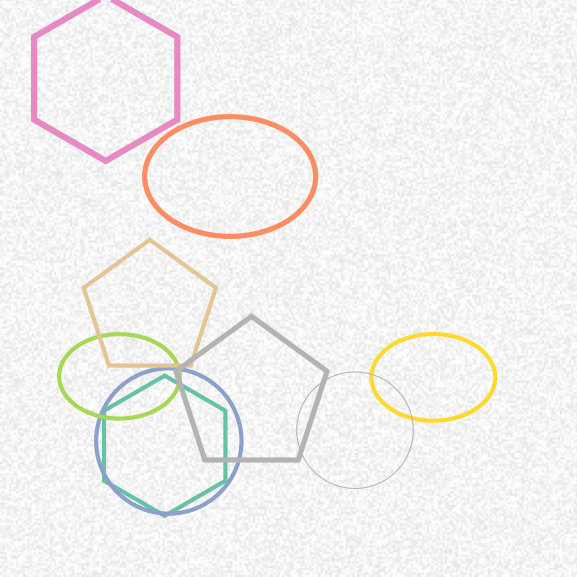[{"shape": "hexagon", "thickness": 2, "radius": 0.61, "center": [0.285, 0.227]}, {"shape": "oval", "thickness": 2.5, "radius": 0.74, "center": [0.399, 0.693]}, {"shape": "circle", "thickness": 2, "radius": 0.63, "center": [0.292, 0.236]}, {"shape": "hexagon", "thickness": 3, "radius": 0.72, "center": [0.183, 0.864]}, {"shape": "oval", "thickness": 2, "radius": 0.52, "center": [0.207, 0.347]}, {"shape": "oval", "thickness": 2, "radius": 0.54, "center": [0.75, 0.346]}, {"shape": "pentagon", "thickness": 2, "radius": 0.6, "center": [0.259, 0.464]}, {"shape": "pentagon", "thickness": 2.5, "radius": 0.69, "center": [0.436, 0.314]}, {"shape": "circle", "thickness": 0.5, "radius": 0.5, "center": [0.615, 0.254]}]